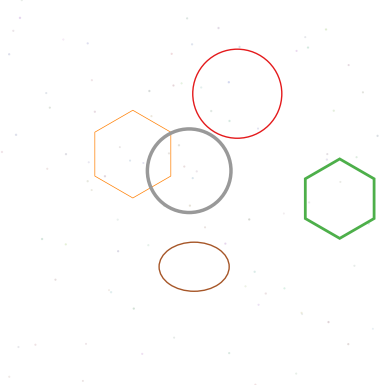[{"shape": "circle", "thickness": 1, "radius": 0.58, "center": [0.616, 0.757]}, {"shape": "hexagon", "thickness": 2, "radius": 0.52, "center": [0.882, 0.484]}, {"shape": "hexagon", "thickness": 0.5, "radius": 0.57, "center": [0.345, 0.6]}, {"shape": "oval", "thickness": 1, "radius": 0.46, "center": [0.504, 0.307]}, {"shape": "circle", "thickness": 2.5, "radius": 0.54, "center": [0.491, 0.557]}]